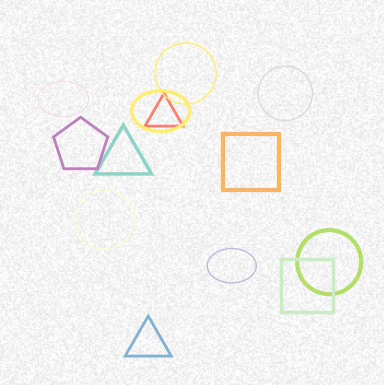[{"shape": "triangle", "thickness": 2.5, "radius": 0.42, "center": [0.32, 0.591]}, {"shape": "circle", "thickness": 0.5, "radius": 0.39, "center": [0.271, 0.43]}, {"shape": "oval", "thickness": 1, "radius": 0.32, "center": [0.602, 0.31]}, {"shape": "triangle", "thickness": 2, "radius": 0.29, "center": [0.426, 0.701]}, {"shape": "triangle", "thickness": 2, "radius": 0.35, "center": [0.385, 0.11]}, {"shape": "square", "thickness": 3, "radius": 0.36, "center": [0.652, 0.58]}, {"shape": "circle", "thickness": 3, "radius": 0.42, "center": [0.855, 0.319]}, {"shape": "oval", "thickness": 0.5, "radius": 0.33, "center": [0.165, 0.743]}, {"shape": "circle", "thickness": 1, "radius": 0.35, "center": [0.741, 0.757]}, {"shape": "pentagon", "thickness": 2, "radius": 0.37, "center": [0.209, 0.622]}, {"shape": "square", "thickness": 2.5, "radius": 0.34, "center": [0.797, 0.259]}, {"shape": "oval", "thickness": 2.5, "radius": 0.38, "center": [0.417, 0.711]}, {"shape": "circle", "thickness": 1, "radius": 0.4, "center": [0.482, 0.809]}]